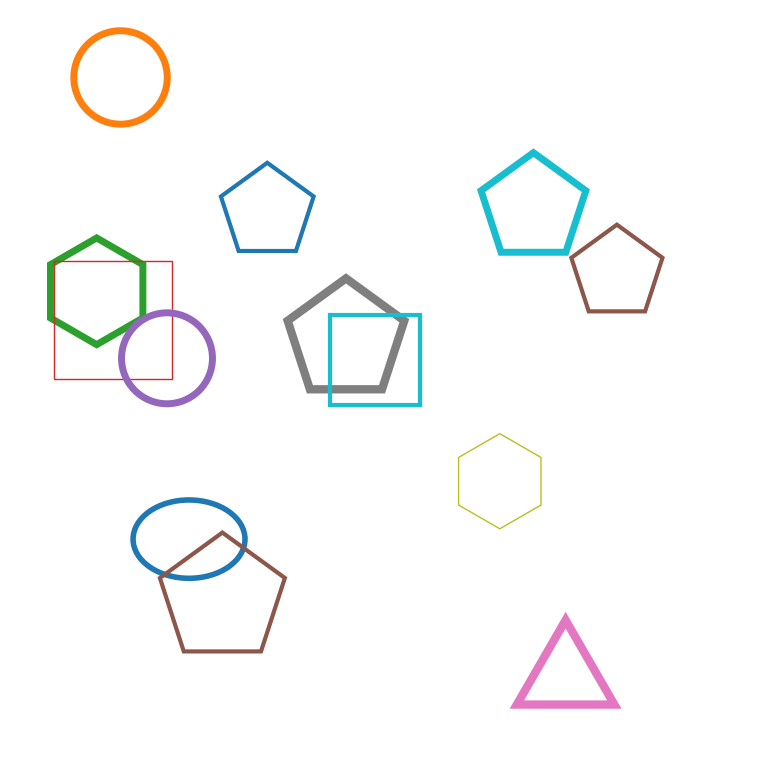[{"shape": "oval", "thickness": 2, "radius": 0.36, "center": [0.245, 0.3]}, {"shape": "pentagon", "thickness": 1.5, "radius": 0.32, "center": [0.347, 0.725]}, {"shape": "circle", "thickness": 2.5, "radius": 0.3, "center": [0.157, 0.899]}, {"shape": "hexagon", "thickness": 2.5, "radius": 0.35, "center": [0.126, 0.622]}, {"shape": "square", "thickness": 0.5, "radius": 0.38, "center": [0.147, 0.585]}, {"shape": "circle", "thickness": 2.5, "radius": 0.3, "center": [0.217, 0.535]}, {"shape": "pentagon", "thickness": 1.5, "radius": 0.31, "center": [0.801, 0.646]}, {"shape": "pentagon", "thickness": 1.5, "radius": 0.43, "center": [0.289, 0.223]}, {"shape": "triangle", "thickness": 3, "radius": 0.37, "center": [0.735, 0.122]}, {"shape": "pentagon", "thickness": 3, "radius": 0.4, "center": [0.449, 0.559]}, {"shape": "hexagon", "thickness": 0.5, "radius": 0.31, "center": [0.649, 0.375]}, {"shape": "pentagon", "thickness": 2.5, "radius": 0.36, "center": [0.693, 0.73]}, {"shape": "square", "thickness": 1.5, "radius": 0.29, "center": [0.487, 0.532]}]